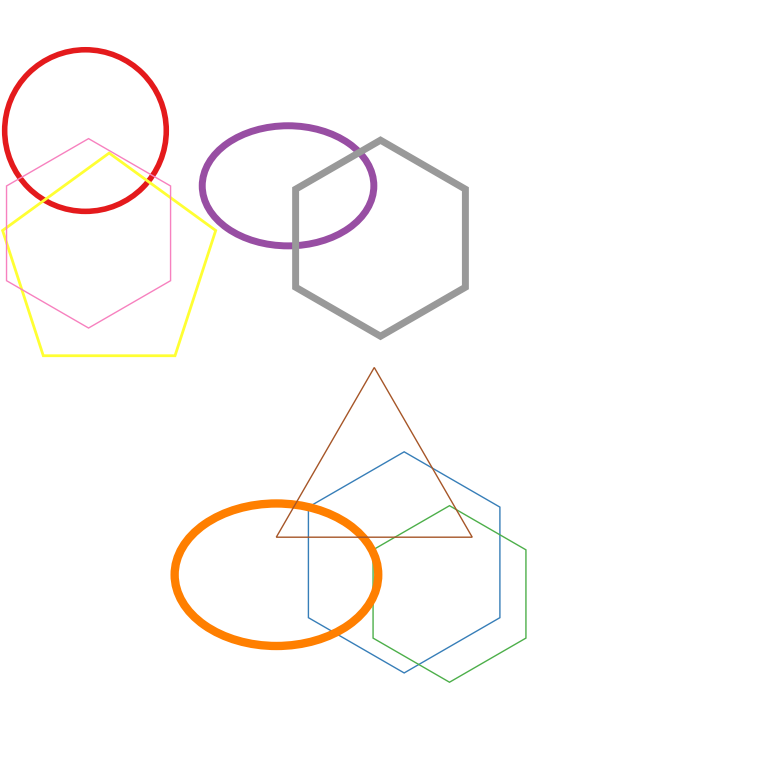[{"shape": "circle", "thickness": 2, "radius": 0.52, "center": [0.111, 0.83]}, {"shape": "hexagon", "thickness": 0.5, "radius": 0.72, "center": [0.525, 0.27]}, {"shape": "hexagon", "thickness": 0.5, "radius": 0.57, "center": [0.584, 0.229]}, {"shape": "oval", "thickness": 2.5, "radius": 0.56, "center": [0.374, 0.759]}, {"shape": "oval", "thickness": 3, "radius": 0.66, "center": [0.359, 0.254]}, {"shape": "pentagon", "thickness": 1, "radius": 0.73, "center": [0.142, 0.656]}, {"shape": "triangle", "thickness": 0.5, "radius": 0.73, "center": [0.486, 0.376]}, {"shape": "hexagon", "thickness": 0.5, "radius": 0.61, "center": [0.115, 0.697]}, {"shape": "hexagon", "thickness": 2.5, "radius": 0.64, "center": [0.494, 0.691]}]